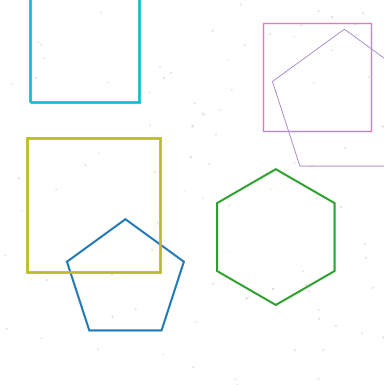[{"shape": "pentagon", "thickness": 1.5, "radius": 0.8, "center": [0.326, 0.271]}, {"shape": "hexagon", "thickness": 1.5, "radius": 0.88, "center": [0.716, 0.384]}, {"shape": "pentagon", "thickness": 0.5, "radius": 0.98, "center": [0.894, 0.728]}, {"shape": "square", "thickness": 1, "radius": 0.7, "center": [0.824, 0.799]}, {"shape": "square", "thickness": 2, "radius": 0.87, "center": [0.243, 0.467]}, {"shape": "square", "thickness": 2, "radius": 0.71, "center": [0.219, 0.875]}]